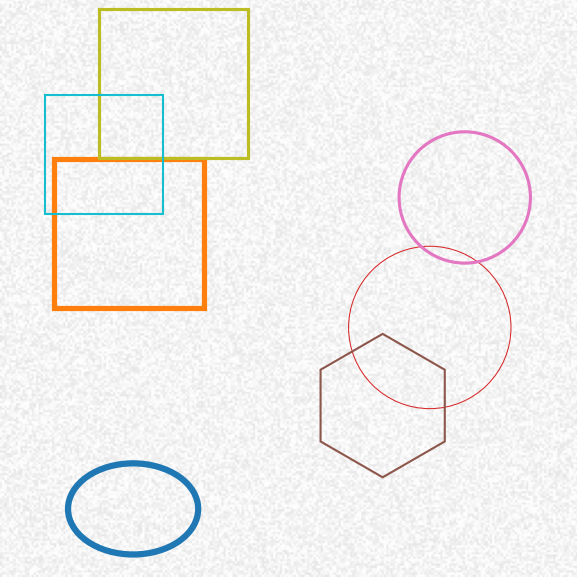[{"shape": "oval", "thickness": 3, "radius": 0.56, "center": [0.23, 0.118]}, {"shape": "square", "thickness": 2.5, "radius": 0.65, "center": [0.223, 0.595]}, {"shape": "circle", "thickness": 0.5, "radius": 0.7, "center": [0.744, 0.432]}, {"shape": "hexagon", "thickness": 1, "radius": 0.62, "center": [0.663, 0.297]}, {"shape": "circle", "thickness": 1.5, "radius": 0.57, "center": [0.805, 0.657]}, {"shape": "square", "thickness": 1.5, "radius": 0.65, "center": [0.3, 0.855]}, {"shape": "square", "thickness": 1, "radius": 0.51, "center": [0.18, 0.732]}]